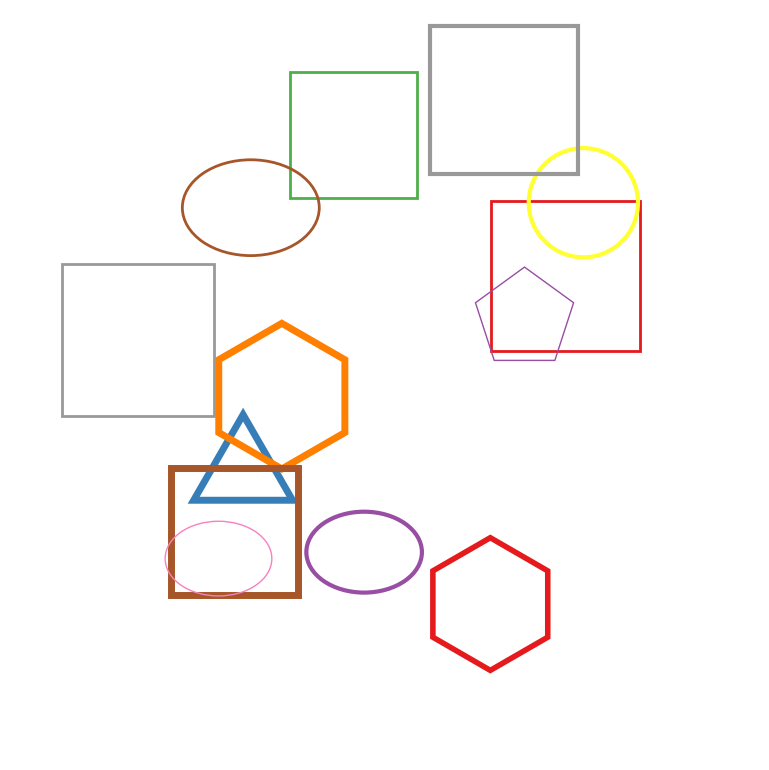[{"shape": "hexagon", "thickness": 2, "radius": 0.43, "center": [0.637, 0.216]}, {"shape": "square", "thickness": 1, "radius": 0.49, "center": [0.735, 0.641]}, {"shape": "triangle", "thickness": 2.5, "radius": 0.37, "center": [0.316, 0.387]}, {"shape": "square", "thickness": 1, "radius": 0.41, "center": [0.459, 0.825]}, {"shape": "pentagon", "thickness": 0.5, "radius": 0.33, "center": [0.681, 0.586]}, {"shape": "oval", "thickness": 1.5, "radius": 0.38, "center": [0.473, 0.283]}, {"shape": "hexagon", "thickness": 2.5, "radius": 0.47, "center": [0.366, 0.486]}, {"shape": "circle", "thickness": 1.5, "radius": 0.35, "center": [0.758, 0.737]}, {"shape": "oval", "thickness": 1, "radius": 0.44, "center": [0.326, 0.73]}, {"shape": "square", "thickness": 2.5, "radius": 0.41, "center": [0.305, 0.31]}, {"shape": "oval", "thickness": 0.5, "radius": 0.35, "center": [0.284, 0.275]}, {"shape": "square", "thickness": 1, "radius": 0.49, "center": [0.18, 0.558]}, {"shape": "square", "thickness": 1.5, "radius": 0.48, "center": [0.655, 0.87]}]